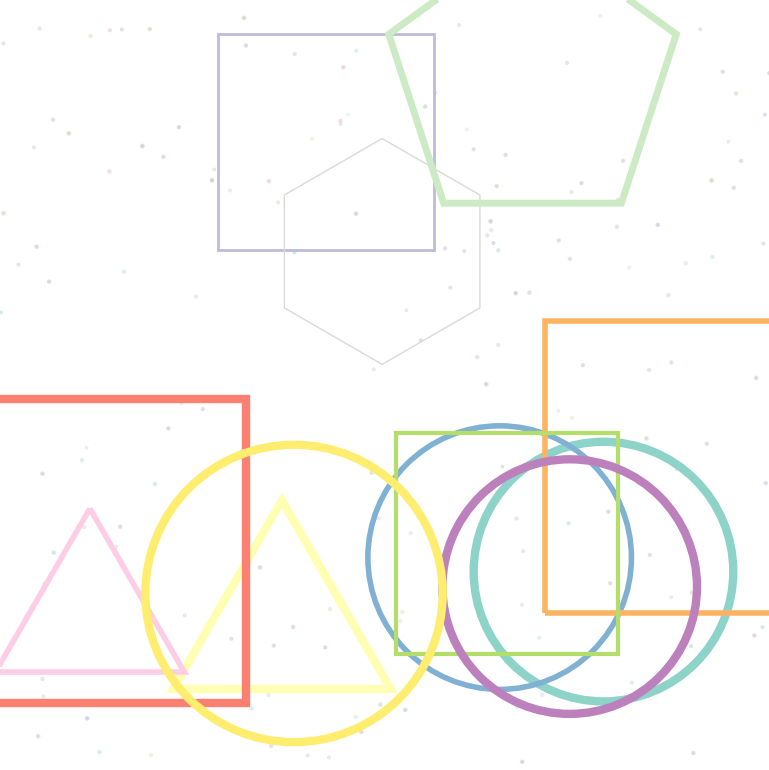[{"shape": "circle", "thickness": 3, "radius": 0.84, "center": [0.784, 0.258]}, {"shape": "triangle", "thickness": 3, "radius": 0.82, "center": [0.366, 0.187]}, {"shape": "square", "thickness": 1, "radius": 0.7, "center": [0.424, 0.815]}, {"shape": "square", "thickness": 3, "radius": 0.99, "center": [0.123, 0.285]}, {"shape": "circle", "thickness": 2, "radius": 0.86, "center": [0.649, 0.276]}, {"shape": "square", "thickness": 2, "radius": 0.95, "center": [0.897, 0.393]}, {"shape": "square", "thickness": 1.5, "radius": 0.72, "center": [0.658, 0.294]}, {"shape": "triangle", "thickness": 2, "radius": 0.71, "center": [0.117, 0.198]}, {"shape": "hexagon", "thickness": 0.5, "radius": 0.73, "center": [0.496, 0.673]}, {"shape": "circle", "thickness": 3, "radius": 0.83, "center": [0.74, 0.238]}, {"shape": "pentagon", "thickness": 2.5, "radius": 0.98, "center": [0.692, 0.895]}, {"shape": "circle", "thickness": 3, "radius": 0.97, "center": [0.382, 0.229]}]